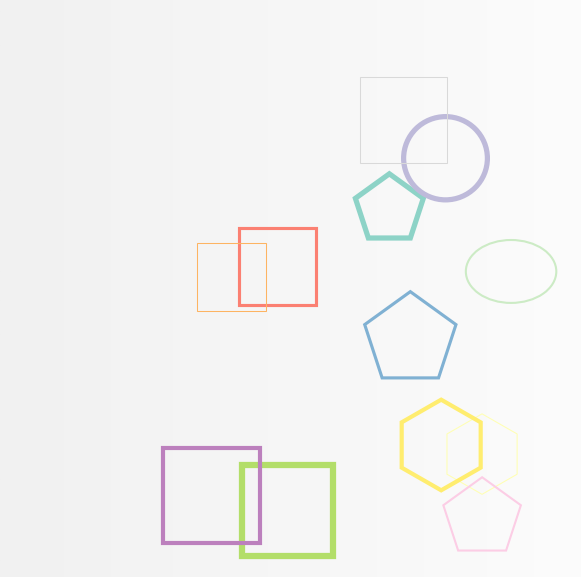[{"shape": "pentagon", "thickness": 2.5, "radius": 0.31, "center": [0.67, 0.637]}, {"shape": "hexagon", "thickness": 0.5, "radius": 0.35, "center": [0.829, 0.213]}, {"shape": "circle", "thickness": 2.5, "radius": 0.36, "center": [0.766, 0.725]}, {"shape": "square", "thickness": 1.5, "radius": 0.33, "center": [0.478, 0.538]}, {"shape": "pentagon", "thickness": 1.5, "radius": 0.41, "center": [0.706, 0.412]}, {"shape": "square", "thickness": 0.5, "radius": 0.3, "center": [0.398, 0.52]}, {"shape": "square", "thickness": 3, "radius": 0.39, "center": [0.495, 0.115]}, {"shape": "pentagon", "thickness": 1, "radius": 0.35, "center": [0.829, 0.103]}, {"shape": "square", "thickness": 0.5, "radius": 0.38, "center": [0.694, 0.791]}, {"shape": "square", "thickness": 2, "radius": 0.41, "center": [0.364, 0.141]}, {"shape": "oval", "thickness": 1, "radius": 0.39, "center": [0.879, 0.529]}, {"shape": "hexagon", "thickness": 2, "radius": 0.39, "center": [0.759, 0.229]}]